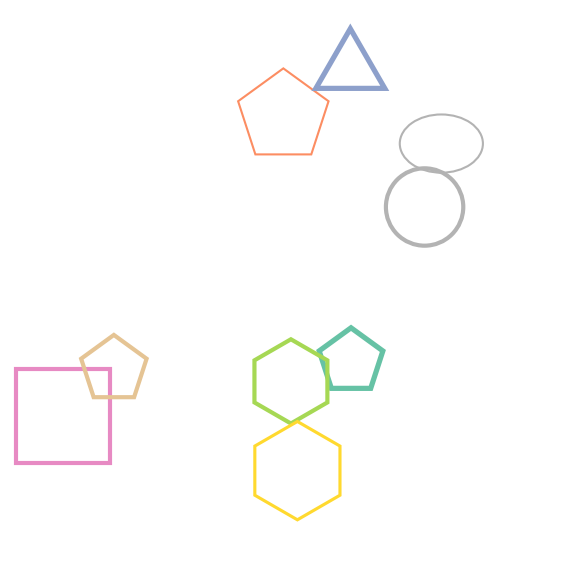[{"shape": "pentagon", "thickness": 2.5, "radius": 0.29, "center": [0.608, 0.374]}, {"shape": "pentagon", "thickness": 1, "radius": 0.41, "center": [0.491, 0.798]}, {"shape": "triangle", "thickness": 2.5, "radius": 0.34, "center": [0.607, 0.881]}, {"shape": "square", "thickness": 2, "radius": 0.41, "center": [0.109, 0.278]}, {"shape": "hexagon", "thickness": 2, "radius": 0.36, "center": [0.504, 0.339]}, {"shape": "hexagon", "thickness": 1.5, "radius": 0.43, "center": [0.515, 0.184]}, {"shape": "pentagon", "thickness": 2, "radius": 0.3, "center": [0.197, 0.36]}, {"shape": "circle", "thickness": 2, "radius": 0.33, "center": [0.735, 0.641]}, {"shape": "oval", "thickness": 1, "radius": 0.36, "center": [0.764, 0.751]}]